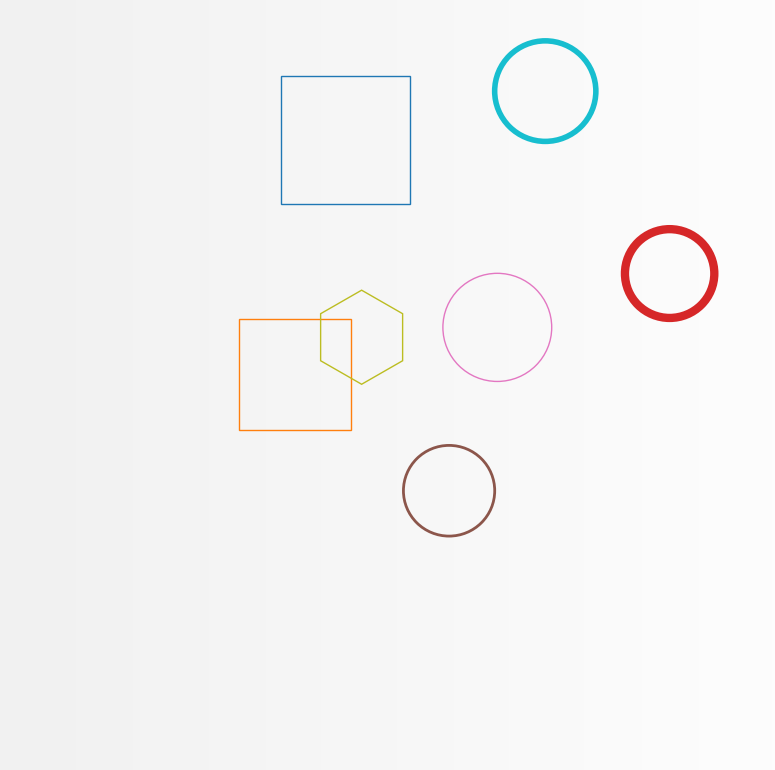[{"shape": "square", "thickness": 0.5, "radius": 0.41, "center": [0.446, 0.818]}, {"shape": "square", "thickness": 0.5, "radius": 0.36, "center": [0.381, 0.514]}, {"shape": "circle", "thickness": 3, "radius": 0.29, "center": [0.864, 0.645]}, {"shape": "circle", "thickness": 1, "radius": 0.29, "center": [0.579, 0.363]}, {"shape": "circle", "thickness": 0.5, "radius": 0.35, "center": [0.642, 0.575]}, {"shape": "hexagon", "thickness": 0.5, "radius": 0.31, "center": [0.467, 0.562]}, {"shape": "circle", "thickness": 2, "radius": 0.33, "center": [0.704, 0.882]}]